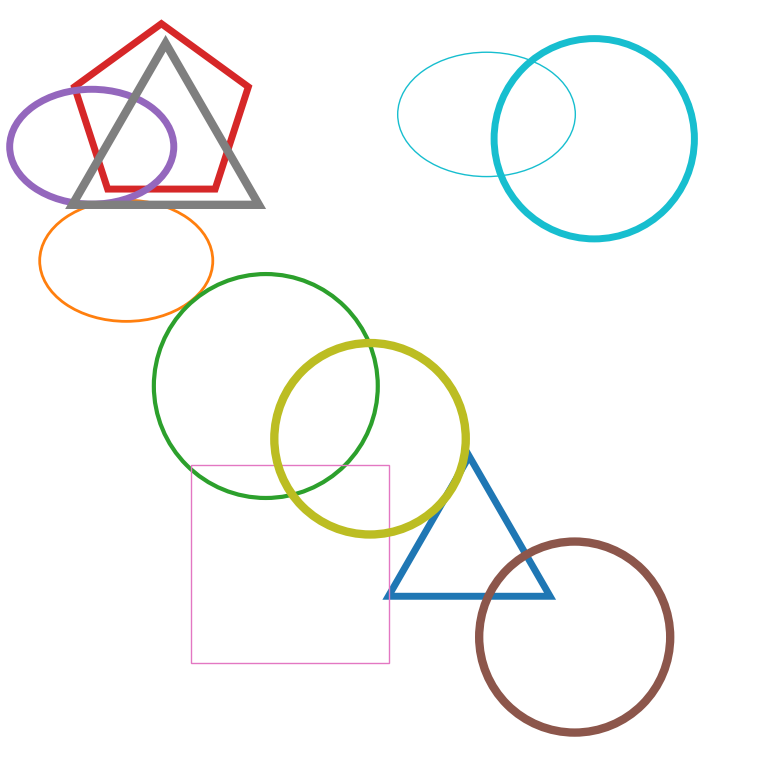[{"shape": "triangle", "thickness": 2.5, "radius": 0.61, "center": [0.609, 0.286]}, {"shape": "oval", "thickness": 1, "radius": 0.56, "center": [0.164, 0.661]}, {"shape": "circle", "thickness": 1.5, "radius": 0.73, "center": [0.345, 0.499]}, {"shape": "pentagon", "thickness": 2.5, "radius": 0.59, "center": [0.21, 0.85]}, {"shape": "oval", "thickness": 2.5, "radius": 0.53, "center": [0.119, 0.809]}, {"shape": "circle", "thickness": 3, "radius": 0.62, "center": [0.746, 0.173]}, {"shape": "square", "thickness": 0.5, "radius": 0.64, "center": [0.377, 0.267]}, {"shape": "triangle", "thickness": 3, "radius": 0.7, "center": [0.215, 0.804]}, {"shape": "circle", "thickness": 3, "radius": 0.62, "center": [0.481, 0.43]}, {"shape": "circle", "thickness": 2.5, "radius": 0.65, "center": [0.772, 0.82]}, {"shape": "oval", "thickness": 0.5, "radius": 0.58, "center": [0.632, 0.851]}]